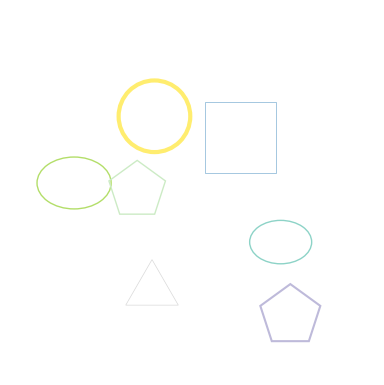[{"shape": "oval", "thickness": 1, "radius": 0.4, "center": [0.729, 0.371]}, {"shape": "pentagon", "thickness": 1.5, "radius": 0.41, "center": [0.754, 0.18]}, {"shape": "square", "thickness": 0.5, "radius": 0.46, "center": [0.625, 0.643]}, {"shape": "oval", "thickness": 1, "radius": 0.48, "center": [0.192, 0.525]}, {"shape": "triangle", "thickness": 0.5, "radius": 0.39, "center": [0.395, 0.247]}, {"shape": "pentagon", "thickness": 1, "radius": 0.39, "center": [0.356, 0.506]}, {"shape": "circle", "thickness": 3, "radius": 0.47, "center": [0.401, 0.698]}]